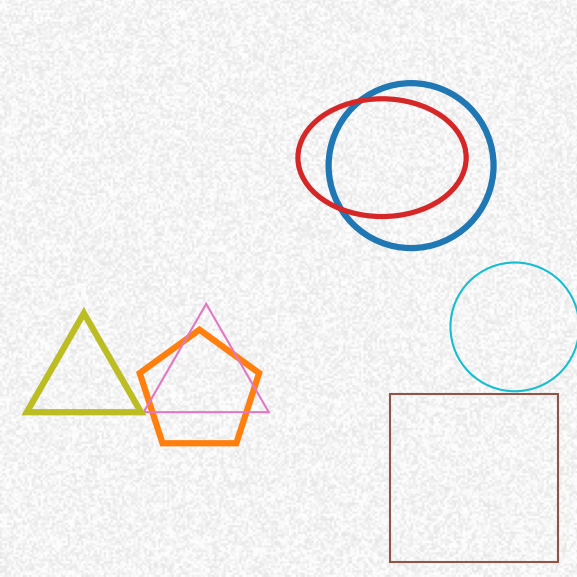[{"shape": "circle", "thickness": 3, "radius": 0.71, "center": [0.712, 0.712]}, {"shape": "pentagon", "thickness": 3, "radius": 0.54, "center": [0.345, 0.32]}, {"shape": "oval", "thickness": 2.5, "radius": 0.73, "center": [0.662, 0.726]}, {"shape": "square", "thickness": 1, "radius": 0.73, "center": [0.82, 0.171]}, {"shape": "triangle", "thickness": 1, "radius": 0.63, "center": [0.357, 0.348]}, {"shape": "triangle", "thickness": 3, "radius": 0.57, "center": [0.145, 0.342]}, {"shape": "circle", "thickness": 1, "radius": 0.56, "center": [0.891, 0.433]}]